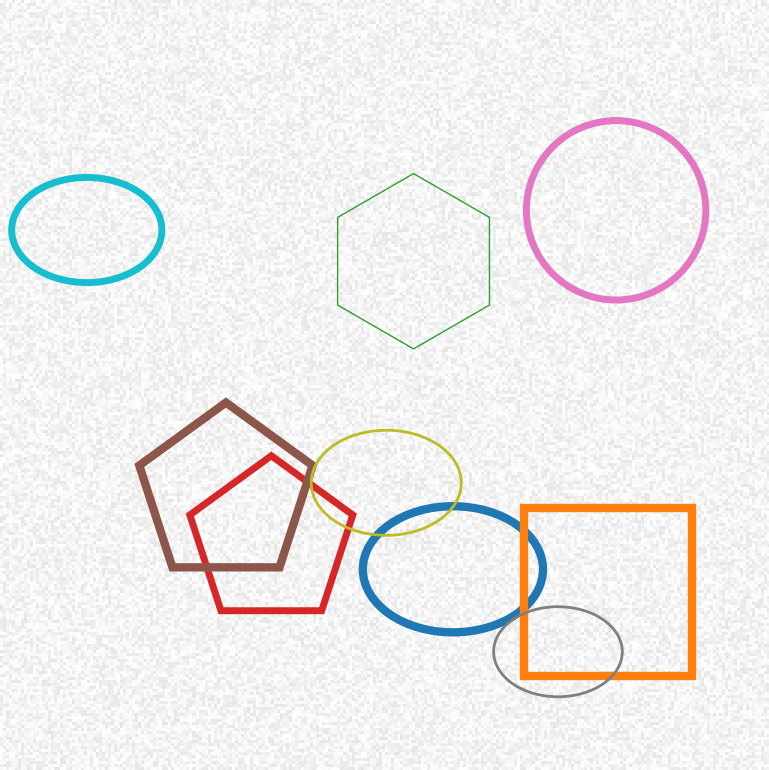[{"shape": "oval", "thickness": 3, "radius": 0.59, "center": [0.588, 0.261]}, {"shape": "square", "thickness": 3, "radius": 0.55, "center": [0.79, 0.231]}, {"shape": "hexagon", "thickness": 0.5, "radius": 0.57, "center": [0.537, 0.661]}, {"shape": "pentagon", "thickness": 2.5, "radius": 0.56, "center": [0.352, 0.297]}, {"shape": "pentagon", "thickness": 3, "radius": 0.59, "center": [0.293, 0.359]}, {"shape": "circle", "thickness": 2.5, "radius": 0.58, "center": [0.8, 0.727]}, {"shape": "oval", "thickness": 1, "radius": 0.42, "center": [0.725, 0.154]}, {"shape": "oval", "thickness": 1, "radius": 0.49, "center": [0.502, 0.373]}, {"shape": "oval", "thickness": 2.5, "radius": 0.49, "center": [0.113, 0.701]}]